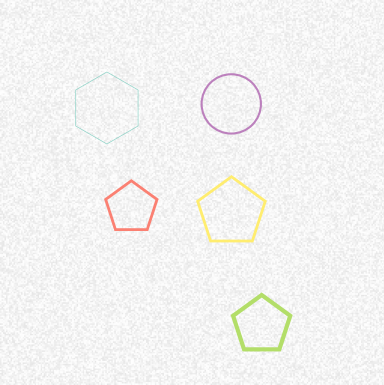[{"shape": "hexagon", "thickness": 0.5, "radius": 0.47, "center": [0.278, 0.72]}, {"shape": "pentagon", "thickness": 2, "radius": 0.35, "center": [0.341, 0.46]}, {"shape": "pentagon", "thickness": 3, "radius": 0.39, "center": [0.68, 0.156]}, {"shape": "circle", "thickness": 1.5, "radius": 0.39, "center": [0.601, 0.73]}, {"shape": "pentagon", "thickness": 2, "radius": 0.46, "center": [0.601, 0.449]}]